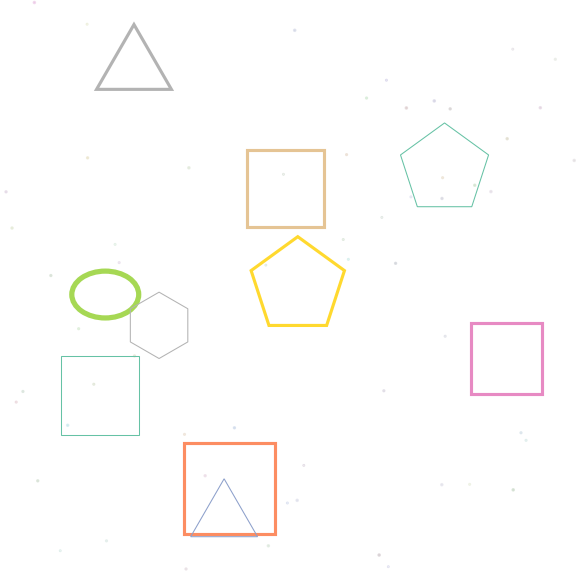[{"shape": "pentagon", "thickness": 0.5, "radius": 0.4, "center": [0.77, 0.706]}, {"shape": "square", "thickness": 0.5, "radius": 0.34, "center": [0.173, 0.314]}, {"shape": "square", "thickness": 1.5, "radius": 0.39, "center": [0.397, 0.153]}, {"shape": "triangle", "thickness": 0.5, "radius": 0.33, "center": [0.388, 0.103]}, {"shape": "square", "thickness": 1.5, "radius": 0.31, "center": [0.877, 0.378]}, {"shape": "oval", "thickness": 2.5, "radius": 0.29, "center": [0.182, 0.489]}, {"shape": "pentagon", "thickness": 1.5, "radius": 0.42, "center": [0.516, 0.504]}, {"shape": "square", "thickness": 1.5, "radius": 0.33, "center": [0.495, 0.672]}, {"shape": "triangle", "thickness": 1.5, "radius": 0.37, "center": [0.232, 0.882]}, {"shape": "hexagon", "thickness": 0.5, "radius": 0.29, "center": [0.275, 0.436]}]